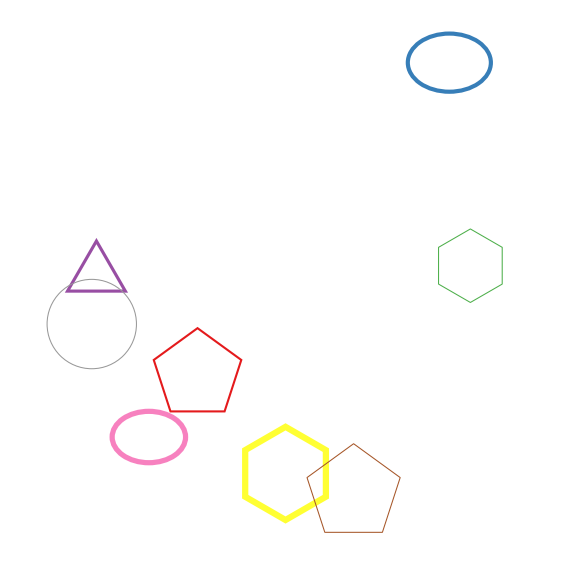[{"shape": "pentagon", "thickness": 1, "radius": 0.4, "center": [0.342, 0.351]}, {"shape": "oval", "thickness": 2, "radius": 0.36, "center": [0.778, 0.891]}, {"shape": "hexagon", "thickness": 0.5, "radius": 0.32, "center": [0.815, 0.539]}, {"shape": "triangle", "thickness": 1.5, "radius": 0.29, "center": [0.167, 0.524]}, {"shape": "hexagon", "thickness": 3, "radius": 0.4, "center": [0.494, 0.179]}, {"shape": "pentagon", "thickness": 0.5, "radius": 0.42, "center": [0.612, 0.146]}, {"shape": "oval", "thickness": 2.5, "radius": 0.32, "center": [0.258, 0.242]}, {"shape": "circle", "thickness": 0.5, "radius": 0.39, "center": [0.159, 0.438]}]